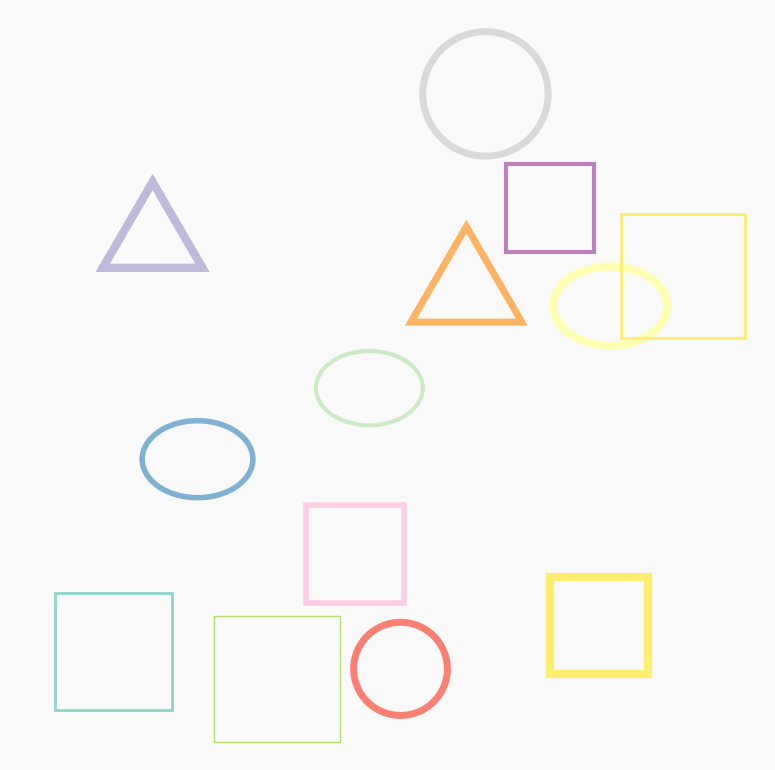[{"shape": "square", "thickness": 1, "radius": 0.38, "center": [0.147, 0.154]}, {"shape": "oval", "thickness": 3, "radius": 0.37, "center": [0.787, 0.603]}, {"shape": "triangle", "thickness": 3, "radius": 0.37, "center": [0.197, 0.689]}, {"shape": "circle", "thickness": 2.5, "radius": 0.3, "center": [0.517, 0.131]}, {"shape": "oval", "thickness": 2, "radius": 0.36, "center": [0.255, 0.404]}, {"shape": "triangle", "thickness": 2.5, "radius": 0.41, "center": [0.602, 0.623]}, {"shape": "square", "thickness": 0.5, "radius": 0.41, "center": [0.357, 0.118]}, {"shape": "square", "thickness": 2, "radius": 0.32, "center": [0.458, 0.281]}, {"shape": "circle", "thickness": 2.5, "radius": 0.4, "center": [0.626, 0.878]}, {"shape": "square", "thickness": 1.5, "radius": 0.29, "center": [0.709, 0.73]}, {"shape": "oval", "thickness": 1.5, "radius": 0.34, "center": [0.477, 0.496]}, {"shape": "square", "thickness": 3, "radius": 0.31, "center": [0.773, 0.187]}, {"shape": "square", "thickness": 1, "radius": 0.4, "center": [0.881, 0.642]}]